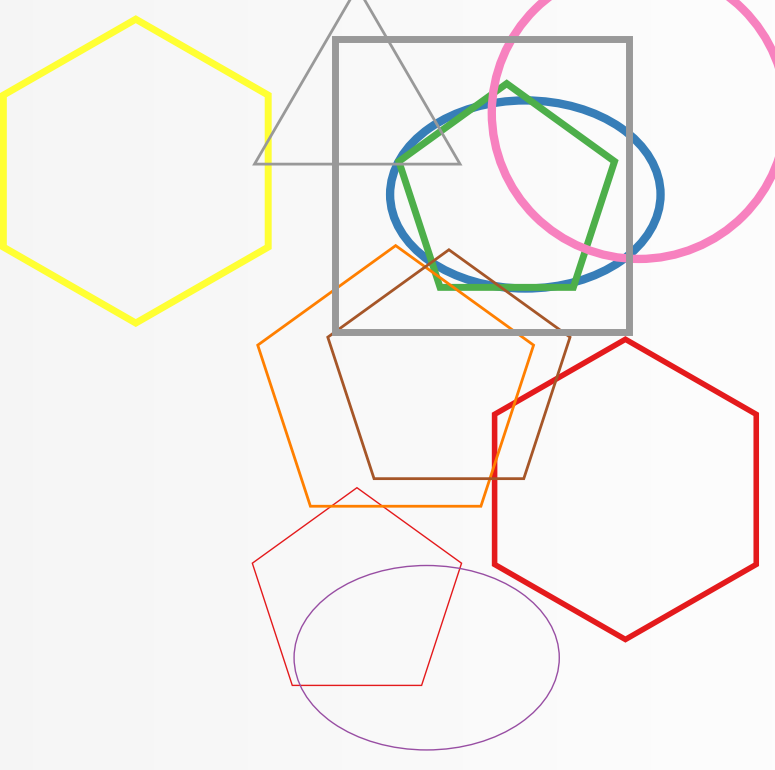[{"shape": "hexagon", "thickness": 2, "radius": 0.97, "center": [0.807, 0.364]}, {"shape": "pentagon", "thickness": 0.5, "radius": 0.71, "center": [0.461, 0.225]}, {"shape": "oval", "thickness": 3, "radius": 0.87, "center": [0.678, 0.747]}, {"shape": "pentagon", "thickness": 2.5, "radius": 0.73, "center": [0.654, 0.745]}, {"shape": "oval", "thickness": 0.5, "radius": 0.86, "center": [0.551, 0.146]}, {"shape": "pentagon", "thickness": 1, "radius": 0.94, "center": [0.511, 0.494]}, {"shape": "hexagon", "thickness": 2.5, "radius": 0.99, "center": [0.175, 0.778]}, {"shape": "pentagon", "thickness": 1, "radius": 0.82, "center": [0.579, 0.511]}, {"shape": "circle", "thickness": 3, "radius": 0.95, "center": [0.824, 0.854]}, {"shape": "square", "thickness": 2.5, "radius": 0.95, "center": [0.622, 0.759]}, {"shape": "triangle", "thickness": 1, "radius": 0.77, "center": [0.461, 0.863]}]